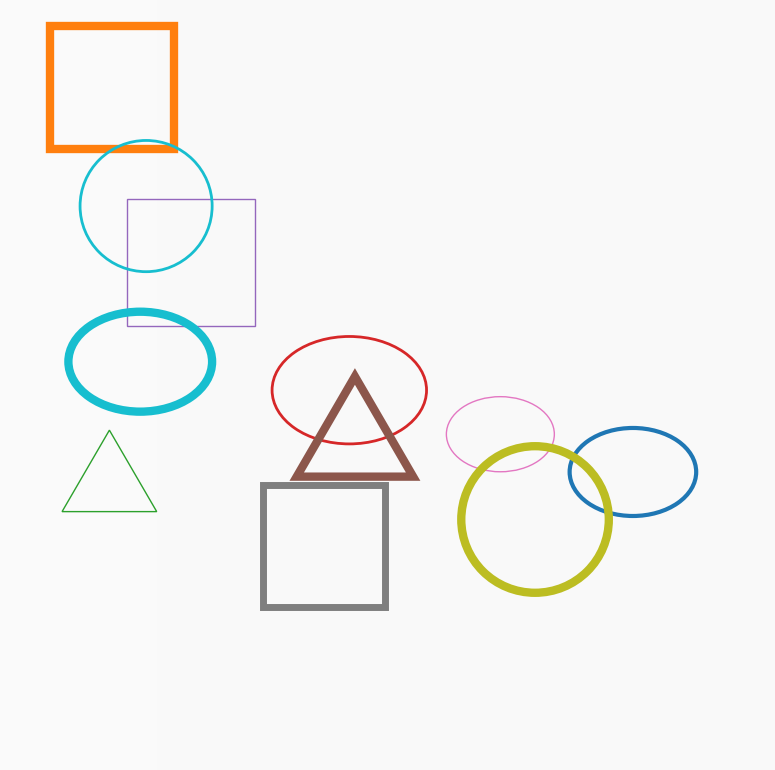[{"shape": "oval", "thickness": 1.5, "radius": 0.41, "center": [0.817, 0.387]}, {"shape": "square", "thickness": 3, "radius": 0.4, "center": [0.145, 0.886]}, {"shape": "triangle", "thickness": 0.5, "radius": 0.35, "center": [0.141, 0.371]}, {"shape": "oval", "thickness": 1, "radius": 0.5, "center": [0.451, 0.493]}, {"shape": "square", "thickness": 0.5, "radius": 0.41, "center": [0.247, 0.659]}, {"shape": "triangle", "thickness": 3, "radius": 0.43, "center": [0.458, 0.424]}, {"shape": "oval", "thickness": 0.5, "radius": 0.35, "center": [0.646, 0.436]}, {"shape": "square", "thickness": 2.5, "radius": 0.4, "center": [0.418, 0.291]}, {"shape": "circle", "thickness": 3, "radius": 0.48, "center": [0.69, 0.325]}, {"shape": "circle", "thickness": 1, "radius": 0.43, "center": [0.189, 0.732]}, {"shape": "oval", "thickness": 3, "radius": 0.46, "center": [0.181, 0.53]}]